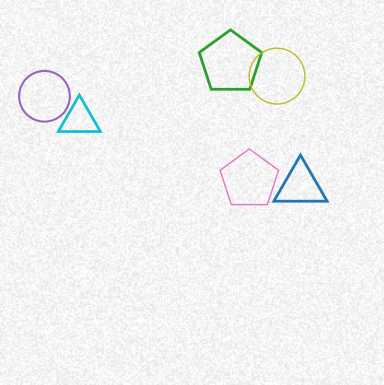[{"shape": "triangle", "thickness": 2, "radius": 0.4, "center": [0.78, 0.517]}, {"shape": "pentagon", "thickness": 2, "radius": 0.43, "center": [0.599, 0.837]}, {"shape": "circle", "thickness": 1.5, "radius": 0.33, "center": [0.116, 0.75]}, {"shape": "pentagon", "thickness": 1, "radius": 0.4, "center": [0.648, 0.533]}, {"shape": "circle", "thickness": 1, "radius": 0.36, "center": [0.72, 0.802]}, {"shape": "triangle", "thickness": 2, "radius": 0.32, "center": [0.206, 0.69]}]